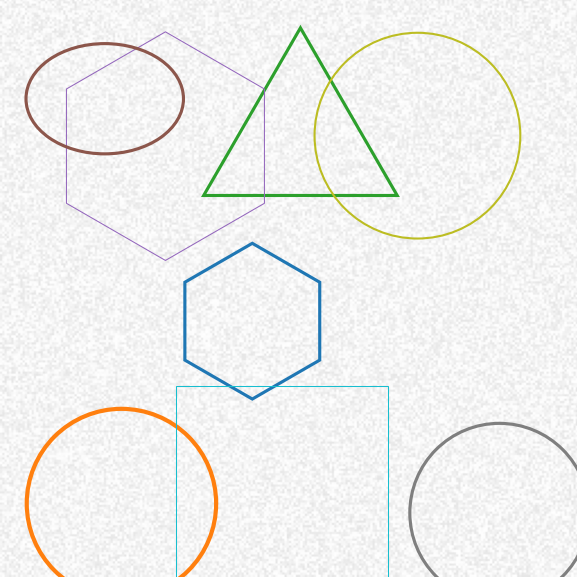[{"shape": "hexagon", "thickness": 1.5, "radius": 0.67, "center": [0.437, 0.443]}, {"shape": "circle", "thickness": 2, "radius": 0.82, "center": [0.21, 0.127]}, {"shape": "triangle", "thickness": 1.5, "radius": 0.97, "center": [0.52, 0.757]}, {"shape": "hexagon", "thickness": 0.5, "radius": 0.99, "center": [0.286, 0.746]}, {"shape": "oval", "thickness": 1.5, "radius": 0.68, "center": [0.181, 0.828]}, {"shape": "circle", "thickness": 1.5, "radius": 0.78, "center": [0.865, 0.111]}, {"shape": "circle", "thickness": 1, "radius": 0.89, "center": [0.723, 0.764]}, {"shape": "square", "thickness": 0.5, "radius": 0.91, "center": [0.488, 0.147]}]